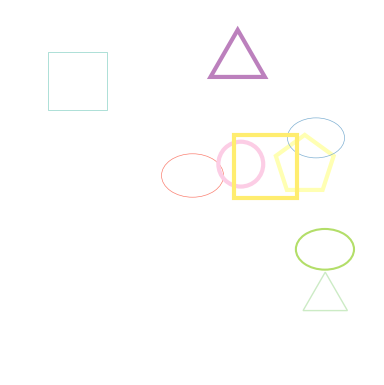[{"shape": "square", "thickness": 0.5, "radius": 0.38, "center": [0.201, 0.789]}, {"shape": "pentagon", "thickness": 3, "radius": 0.4, "center": [0.792, 0.571]}, {"shape": "oval", "thickness": 0.5, "radius": 0.4, "center": [0.5, 0.544]}, {"shape": "oval", "thickness": 0.5, "radius": 0.37, "center": [0.821, 0.642]}, {"shape": "oval", "thickness": 1.5, "radius": 0.38, "center": [0.844, 0.352]}, {"shape": "circle", "thickness": 3, "radius": 0.29, "center": [0.625, 0.574]}, {"shape": "triangle", "thickness": 3, "radius": 0.41, "center": [0.617, 0.841]}, {"shape": "triangle", "thickness": 1, "radius": 0.33, "center": [0.845, 0.227]}, {"shape": "square", "thickness": 3, "radius": 0.41, "center": [0.69, 0.566]}]